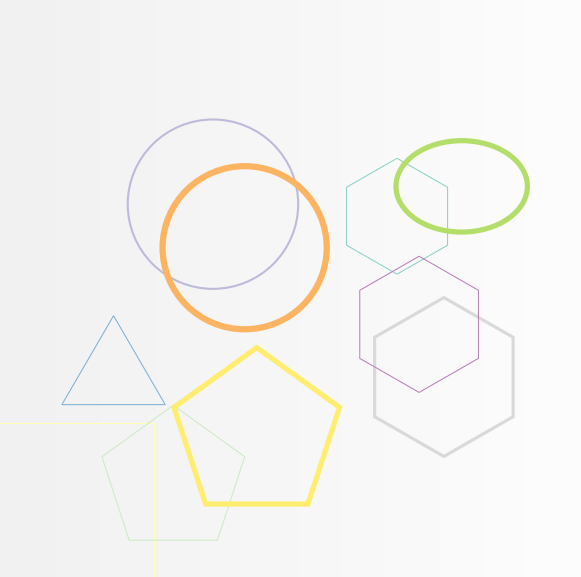[{"shape": "hexagon", "thickness": 0.5, "radius": 0.5, "center": [0.683, 0.625]}, {"shape": "square", "thickness": 0.5, "radius": 0.69, "center": [0.126, 0.129]}, {"shape": "circle", "thickness": 1, "radius": 0.73, "center": [0.366, 0.646]}, {"shape": "triangle", "thickness": 0.5, "radius": 0.51, "center": [0.195, 0.35]}, {"shape": "circle", "thickness": 3, "radius": 0.71, "center": [0.421, 0.57]}, {"shape": "oval", "thickness": 2.5, "radius": 0.57, "center": [0.794, 0.676]}, {"shape": "hexagon", "thickness": 1.5, "radius": 0.69, "center": [0.764, 0.346]}, {"shape": "hexagon", "thickness": 0.5, "radius": 0.59, "center": [0.721, 0.438]}, {"shape": "pentagon", "thickness": 0.5, "radius": 0.65, "center": [0.298, 0.168]}, {"shape": "pentagon", "thickness": 2.5, "radius": 0.75, "center": [0.442, 0.247]}]